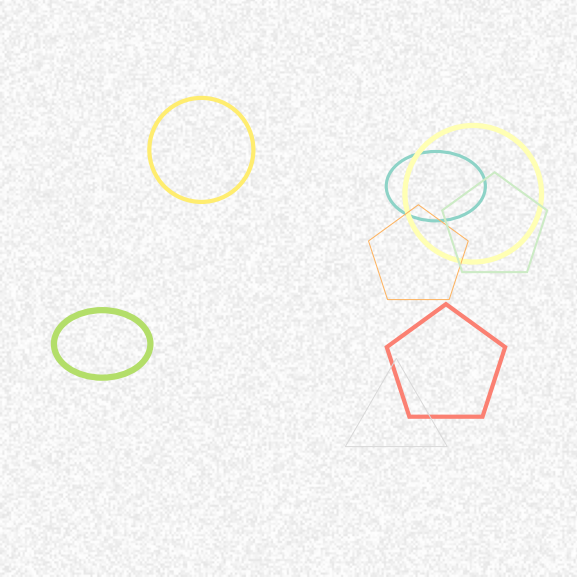[{"shape": "oval", "thickness": 1.5, "radius": 0.43, "center": [0.755, 0.677]}, {"shape": "circle", "thickness": 2.5, "radius": 0.59, "center": [0.819, 0.664]}, {"shape": "pentagon", "thickness": 2, "radius": 0.54, "center": [0.772, 0.365]}, {"shape": "pentagon", "thickness": 0.5, "radius": 0.45, "center": [0.724, 0.554]}, {"shape": "oval", "thickness": 3, "radius": 0.42, "center": [0.177, 0.404]}, {"shape": "triangle", "thickness": 0.5, "radius": 0.51, "center": [0.686, 0.277]}, {"shape": "pentagon", "thickness": 1, "radius": 0.48, "center": [0.857, 0.605]}, {"shape": "circle", "thickness": 2, "radius": 0.45, "center": [0.349, 0.74]}]